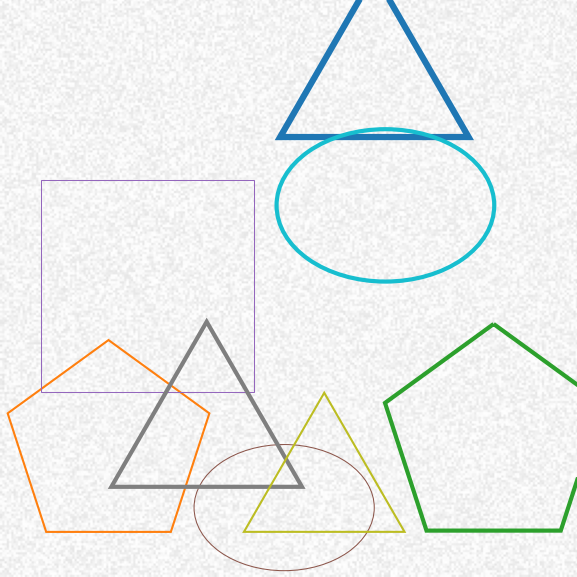[{"shape": "triangle", "thickness": 3, "radius": 0.94, "center": [0.648, 0.856]}, {"shape": "pentagon", "thickness": 1, "radius": 0.92, "center": [0.188, 0.227]}, {"shape": "pentagon", "thickness": 2, "radius": 0.99, "center": [0.855, 0.24]}, {"shape": "square", "thickness": 0.5, "radius": 0.92, "center": [0.256, 0.504]}, {"shape": "oval", "thickness": 0.5, "radius": 0.78, "center": [0.492, 0.12]}, {"shape": "triangle", "thickness": 2, "radius": 0.95, "center": [0.358, 0.251]}, {"shape": "triangle", "thickness": 1, "radius": 0.8, "center": [0.561, 0.158]}, {"shape": "oval", "thickness": 2, "radius": 0.94, "center": [0.667, 0.643]}]